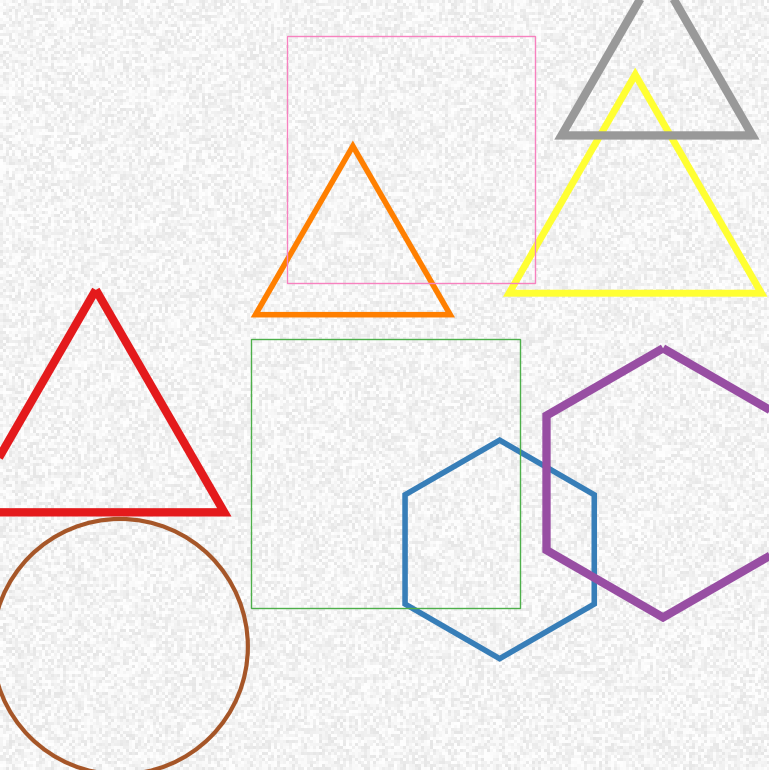[{"shape": "triangle", "thickness": 3, "radius": 0.96, "center": [0.124, 0.431]}, {"shape": "hexagon", "thickness": 2, "radius": 0.71, "center": [0.649, 0.286]}, {"shape": "square", "thickness": 0.5, "radius": 0.87, "center": [0.501, 0.385]}, {"shape": "hexagon", "thickness": 3, "radius": 0.87, "center": [0.861, 0.373]}, {"shape": "triangle", "thickness": 2, "radius": 0.73, "center": [0.458, 0.664]}, {"shape": "triangle", "thickness": 2.5, "radius": 0.95, "center": [0.825, 0.714]}, {"shape": "circle", "thickness": 1.5, "radius": 0.83, "center": [0.156, 0.16]}, {"shape": "square", "thickness": 0.5, "radius": 0.8, "center": [0.534, 0.793]}, {"shape": "triangle", "thickness": 3, "radius": 0.72, "center": [0.853, 0.896]}]